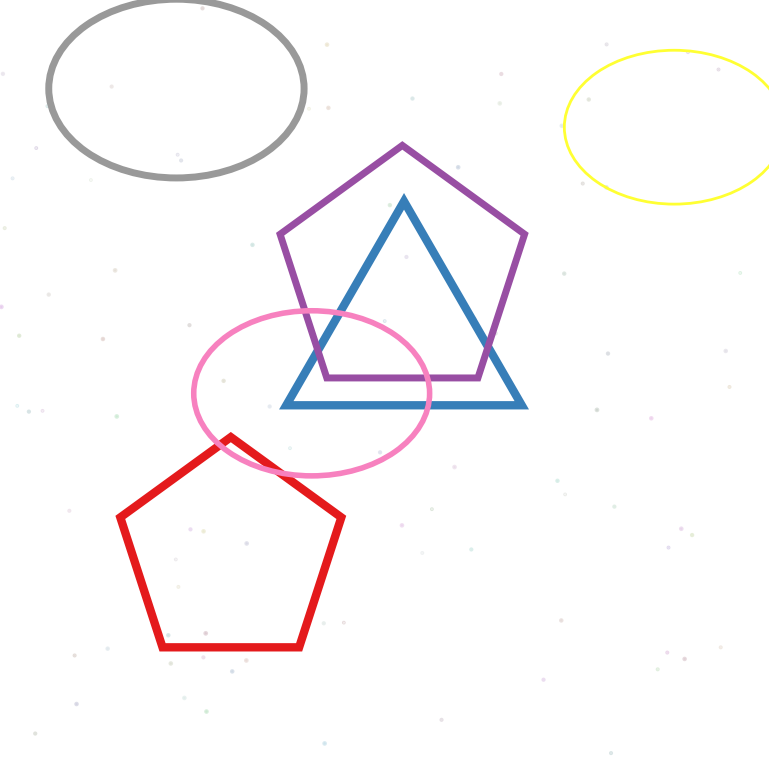[{"shape": "pentagon", "thickness": 3, "radius": 0.75, "center": [0.3, 0.281]}, {"shape": "triangle", "thickness": 3, "radius": 0.88, "center": [0.525, 0.562]}, {"shape": "pentagon", "thickness": 2.5, "radius": 0.83, "center": [0.523, 0.644]}, {"shape": "oval", "thickness": 1, "radius": 0.71, "center": [0.876, 0.835]}, {"shape": "oval", "thickness": 2, "radius": 0.77, "center": [0.405, 0.489]}, {"shape": "oval", "thickness": 2.5, "radius": 0.83, "center": [0.229, 0.885]}]